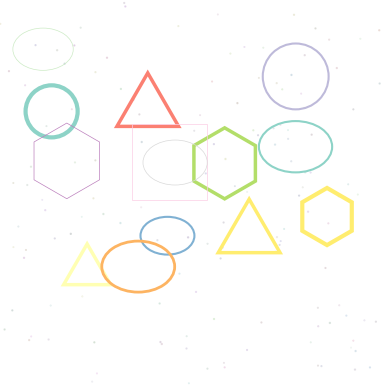[{"shape": "oval", "thickness": 1.5, "radius": 0.48, "center": [0.768, 0.619]}, {"shape": "circle", "thickness": 3, "radius": 0.34, "center": [0.134, 0.711]}, {"shape": "triangle", "thickness": 2.5, "radius": 0.35, "center": [0.226, 0.296]}, {"shape": "circle", "thickness": 1.5, "radius": 0.43, "center": [0.768, 0.801]}, {"shape": "triangle", "thickness": 2.5, "radius": 0.46, "center": [0.384, 0.718]}, {"shape": "oval", "thickness": 1.5, "radius": 0.35, "center": [0.435, 0.388]}, {"shape": "oval", "thickness": 2, "radius": 0.47, "center": [0.359, 0.308]}, {"shape": "hexagon", "thickness": 2.5, "radius": 0.46, "center": [0.584, 0.576]}, {"shape": "square", "thickness": 0.5, "radius": 0.49, "center": [0.44, 0.579]}, {"shape": "oval", "thickness": 0.5, "radius": 0.42, "center": [0.455, 0.578]}, {"shape": "hexagon", "thickness": 0.5, "radius": 0.49, "center": [0.173, 0.582]}, {"shape": "oval", "thickness": 0.5, "radius": 0.39, "center": [0.112, 0.872]}, {"shape": "hexagon", "thickness": 3, "radius": 0.37, "center": [0.849, 0.438]}, {"shape": "triangle", "thickness": 2.5, "radius": 0.46, "center": [0.647, 0.39]}]